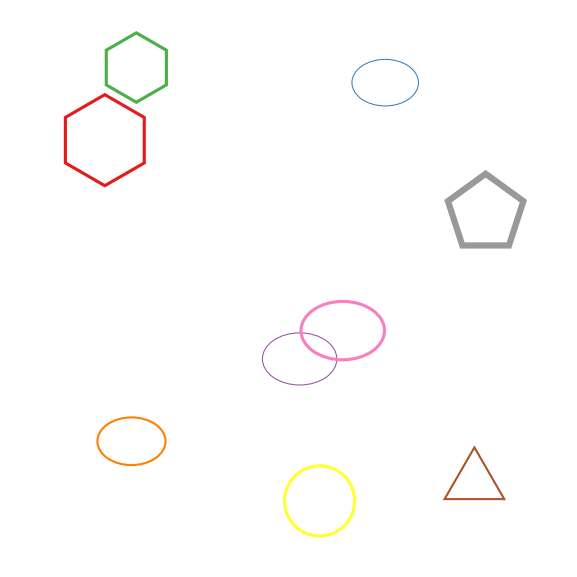[{"shape": "hexagon", "thickness": 1.5, "radius": 0.39, "center": [0.182, 0.756]}, {"shape": "oval", "thickness": 0.5, "radius": 0.29, "center": [0.667, 0.856]}, {"shape": "hexagon", "thickness": 1.5, "radius": 0.3, "center": [0.236, 0.882]}, {"shape": "oval", "thickness": 0.5, "radius": 0.32, "center": [0.519, 0.378]}, {"shape": "oval", "thickness": 1, "radius": 0.29, "center": [0.228, 0.235]}, {"shape": "circle", "thickness": 1.5, "radius": 0.3, "center": [0.553, 0.132]}, {"shape": "triangle", "thickness": 1, "radius": 0.3, "center": [0.822, 0.165]}, {"shape": "oval", "thickness": 1.5, "radius": 0.36, "center": [0.594, 0.427]}, {"shape": "pentagon", "thickness": 3, "radius": 0.34, "center": [0.841, 0.63]}]